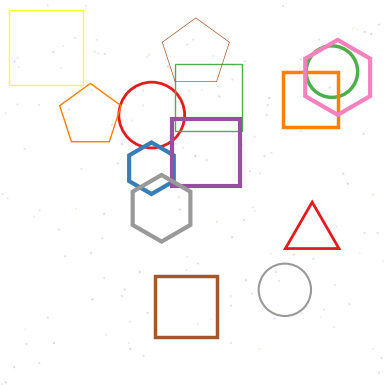[{"shape": "circle", "thickness": 2, "radius": 0.43, "center": [0.394, 0.701]}, {"shape": "triangle", "thickness": 2, "radius": 0.4, "center": [0.811, 0.395]}, {"shape": "hexagon", "thickness": 3, "radius": 0.33, "center": [0.393, 0.563]}, {"shape": "circle", "thickness": 2.5, "radius": 0.33, "center": [0.862, 0.814]}, {"shape": "square", "thickness": 1, "radius": 0.43, "center": [0.542, 0.747]}, {"shape": "square", "thickness": 3, "radius": 0.44, "center": [0.535, 0.604]}, {"shape": "square", "thickness": 2.5, "radius": 0.36, "center": [0.807, 0.742]}, {"shape": "pentagon", "thickness": 1, "radius": 0.42, "center": [0.235, 0.7]}, {"shape": "square", "thickness": 1, "radius": 0.49, "center": [0.12, 0.877]}, {"shape": "pentagon", "thickness": 0.5, "radius": 0.46, "center": [0.509, 0.862]}, {"shape": "square", "thickness": 2.5, "radius": 0.4, "center": [0.483, 0.204]}, {"shape": "hexagon", "thickness": 3, "radius": 0.49, "center": [0.877, 0.799]}, {"shape": "circle", "thickness": 1.5, "radius": 0.34, "center": [0.74, 0.247]}, {"shape": "hexagon", "thickness": 3, "radius": 0.43, "center": [0.42, 0.459]}]